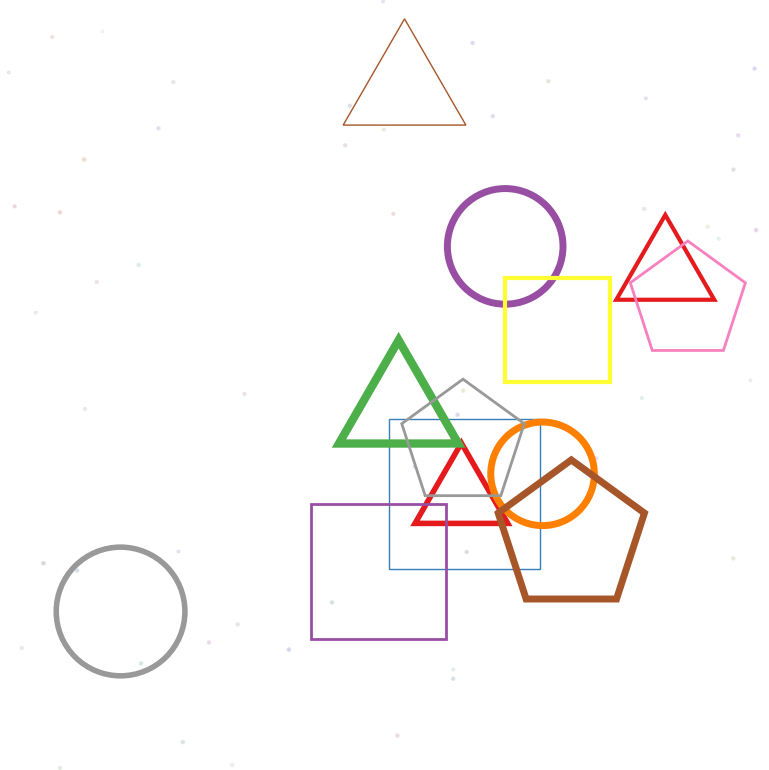[{"shape": "triangle", "thickness": 1.5, "radius": 0.37, "center": [0.864, 0.647]}, {"shape": "triangle", "thickness": 2, "radius": 0.35, "center": [0.599, 0.355]}, {"shape": "square", "thickness": 0.5, "radius": 0.49, "center": [0.603, 0.359]}, {"shape": "triangle", "thickness": 3, "radius": 0.45, "center": [0.518, 0.469]}, {"shape": "square", "thickness": 1, "radius": 0.44, "center": [0.492, 0.258]}, {"shape": "circle", "thickness": 2.5, "radius": 0.38, "center": [0.656, 0.68]}, {"shape": "circle", "thickness": 2.5, "radius": 0.34, "center": [0.705, 0.385]}, {"shape": "square", "thickness": 1.5, "radius": 0.34, "center": [0.724, 0.571]}, {"shape": "triangle", "thickness": 0.5, "radius": 0.46, "center": [0.525, 0.884]}, {"shape": "pentagon", "thickness": 2.5, "radius": 0.5, "center": [0.742, 0.303]}, {"shape": "pentagon", "thickness": 1, "radius": 0.39, "center": [0.893, 0.608]}, {"shape": "circle", "thickness": 2, "radius": 0.42, "center": [0.157, 0.206]}, {"shape": "pentagon", "thickness": 1, "radius": 0.42, "center": [0.601, 0.424]}]